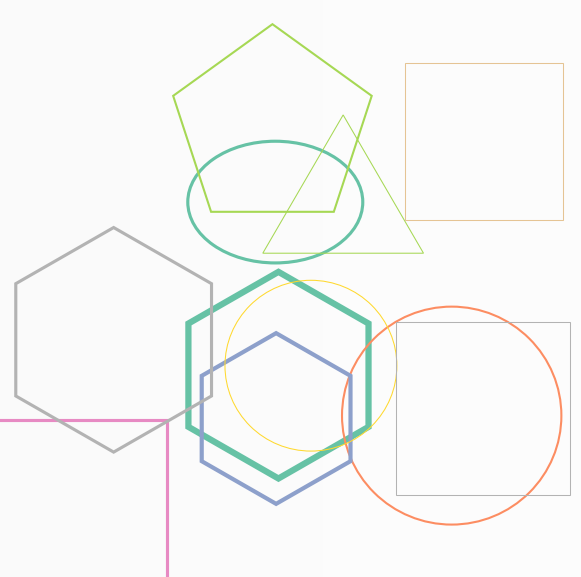[{"shape": "oval", "thickness": 1.5, "radius": 0.75, "center": [0.474, 0.649]}, {"shape": "hexagon", "thickness": 3, "radius": 0.89, "center": [0.479, 0.349]}, {"shape": "circle", "thickness": 1, "radius": 0.94, "center": [0.777, 0.279]}, {"shape": "hexagon", "thickness": 2, "radius": 0.74, "center": [0.475, 0.274]}, {"shape": "square", "thickness": 1.5, "radius": 0.74, "center": [0.139, 0.122]}, {"shape": "triangle", "thickness": 0.5, "radius": 0.8, "center": [0.59, 0.64]}, {"shape": "pentagon", "thickness": 1, "radius": 0.9, "center": [0.469, 0.778]}, {"shape": "circle", "thickness": 0.5, "radius": 0.74, "center": [0.535, 0.366]}, {"shape": "square", "thickness": 0.5, "radius": 0.68, "center": [0.832, 0.754]}, {"shape": "hexagon", "thickness": 1.5, "radius": 0.97, "center": [0.196, 0.411]}, {"shape": "square", "thickness": 0.5, "radius": 0.75, "center": [0.831, 0.291]}]